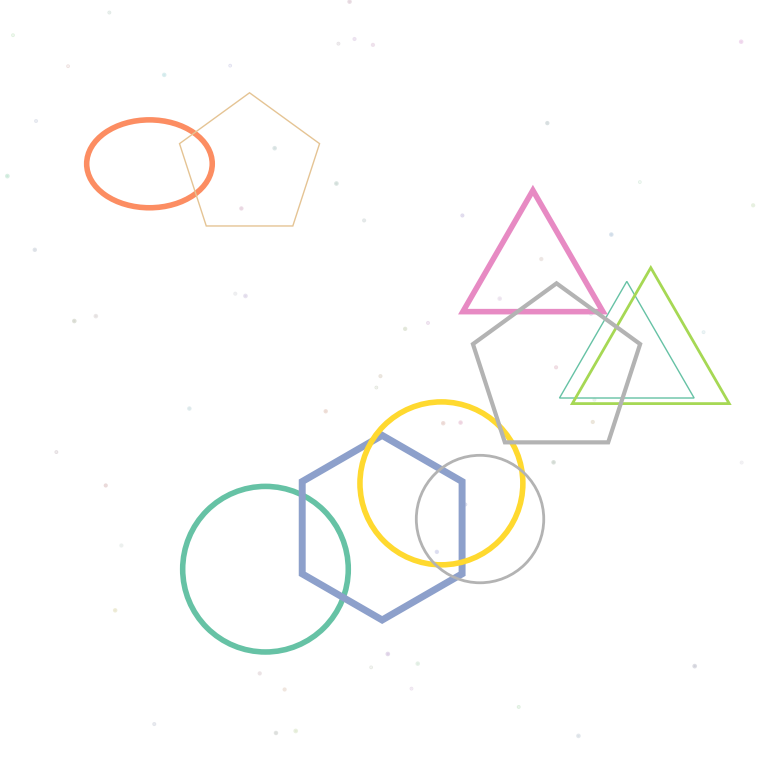[{"shape": "triangle", "thickness": 0.5, "radius": 0.5, "center": [0.814, 0.534]}, {"shape": "circle", "thickness": 2, "radius": 0.54, "center": [0.345, 0.261]}, {"shape": "oval", "thickness": 2, "radius": 0.41, "center": [0.194, 0.787]}, {"shape": "hexagon", "thickness": 2.5, "radius": 0.6, "center": [0.496, 0.315]}, {"shape": "triangle", "thickness": 2, "radius": 0.52, "center": [0.692, 0.648]}, {"shape": "triangle", "thickness": 1, "radius": 0.59, "center": [0.845, 0.535]}, {"shape": "circle", "thickness": 2, "radius": 0.53, "center": [0.573, 0.372]}, {"shape": "pentagon", "thickness": 0.5, "radius": 0.48, "center": [0.324, 0.784]}, {"shape": "pentagon", "thickness": 1.5, "radius": 0.57, "center": [0.723, 0.518]}, {"shape": "circle", "thickness": 1, "radius": 0.41, "center": [0.623, 0.326]}]